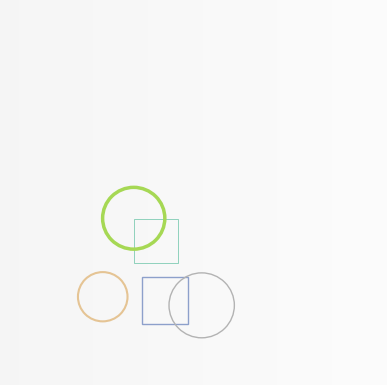[{"shape": "square", "thickness": 0.5, "radius": 0.29, "center": [0.403, 0.374]}, {"shape": "square", "thickness": 1, "radius": 0.3, "center": [0.426, 0.219]}, {"shape": "circle", "thickness": 2.5, "radius": 0.4, "center": [0.345, 0.433]}, {"shape": "circle", "thickness": 1.5, "radius": 0.32, "center": [0.265, 0.229]}, {"shape": "circle", "thickness": 1, "radius": 0.42, "center": [0.52, 0.207]}]